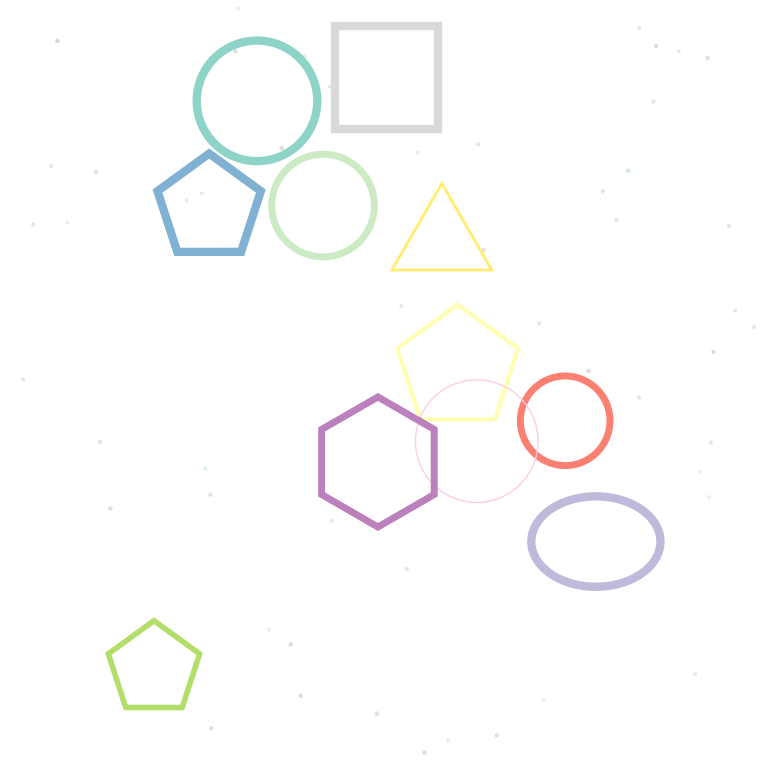[{"shape": "circle", "thickness": 3, "radius": 0.39, "center": [0.334, 0.869]}, {"shape": "pentagon", "thickness": 1.5, "radius": 0.41, "center": [0.594, 0.522]}, {"shape": "oval", "thickness": 3, "radius": 0.42, "center": [0.774, 0.297]}, {"shape": "circle", "thickness": 2.5, "radius": 0.29, "center": [0.734, 0.454]}, {"shape": "pentagon", "thickness": 3, "radius": 0.35, "center": [0.272, 0.73]}, {"shape": "pentagon", "thickness": 2, "radius": 0.31, "center": [0.2, 0.132]}, {"shape": "circle", "thickness": 0.5, "radius": 0.4, "center": [0.619, 0.427]}, {"shape": "square", "thickness": 3, "radius": 0.33, "center": [0.502, 0.899]}, {"shape": "hexagon", "thickness": 2.5, "radius": 0.42, "center": [0.491, 0.4]}, {"shape": "circle", "thickness": 2.5, "radius": 0.33, "center": [0.42, 0.733]}, {"shape": "triangle", "thickness": 1, "radius": 0.37, "center": [0.574, 0.687]}]